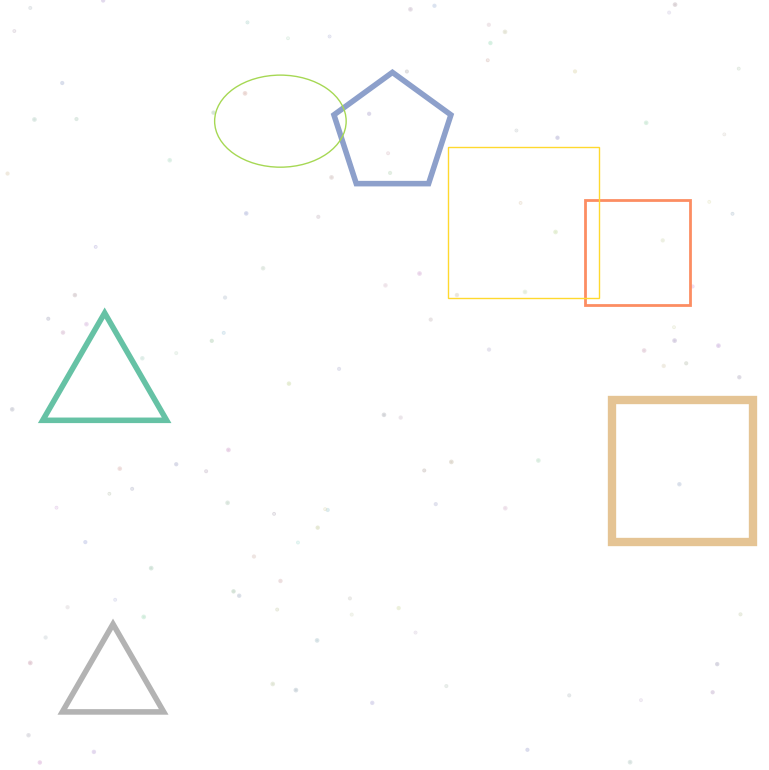[{"shape": "triangle", "thickness": 2, "radius": 0.46, "center": [0.136, 0.501]}, {"shape": "square", "thickness": 1, "radius": 0.34, "center": [0.827, 0.672]}, {"shape": "pentagon", "thickness": 2, "radius": 0.4, "center": [0.51, 0.826]}, {"shape": "oval", "thickness": 0.5, "radius": 0.43, "center": [0.364, 0.843]}, {"shape": "square", "thickness": 0.5, "radius": 0.49, "center": [0.68, 0.711]}, {"shape": "square", "thickness": 3, "radius": 0.46, "center": [0.886, 0.388]}, {"shape": "triangle", "thickness": 2, "radius": 0.38, "center": [0.147, 0.113]}]